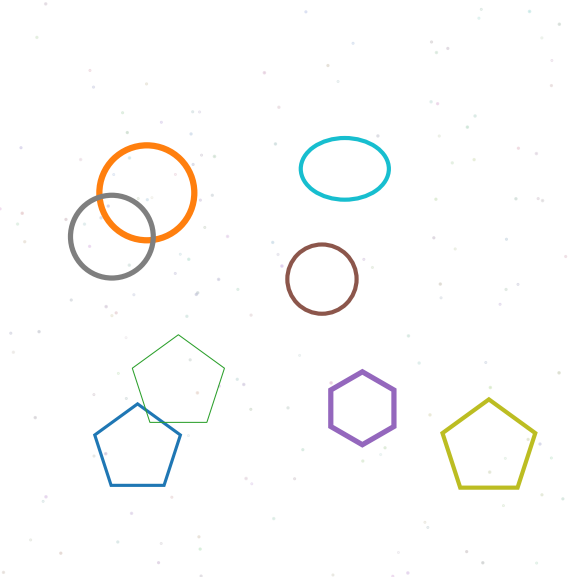[{"shape": "pentagon", "thickness": 1.5, "radius": 0.39, "center": [0.238, 0.222]}, {"shape": "circle", "thickness": 3, "radius": 0.41, "center": [0.254, 0.665]}, {"shape": "pentagon", "thickness": 0.5, "radius": 0.42, "center": [0.309, 0.336]}, {"shape": "hexagon", "thickness": 2.5, "radius": 0.32, "center": [0.627, 0.292]}, {"shape": "circle", "thickness": 2, "radius": 0.3, "center": [0.558, 0.516]}, {"shape": "circle", "thickness": 2.5, "radius": 0.36, "center": [0.194, 0.589]}, {"shape": "pentagon", "thickness": 2, "radius": 0.42, "center": [0.847, 0.223]}, {"shape": "oval", "thickness": 2, "radius": 0.38, "center": [0.597, 0.707]}]